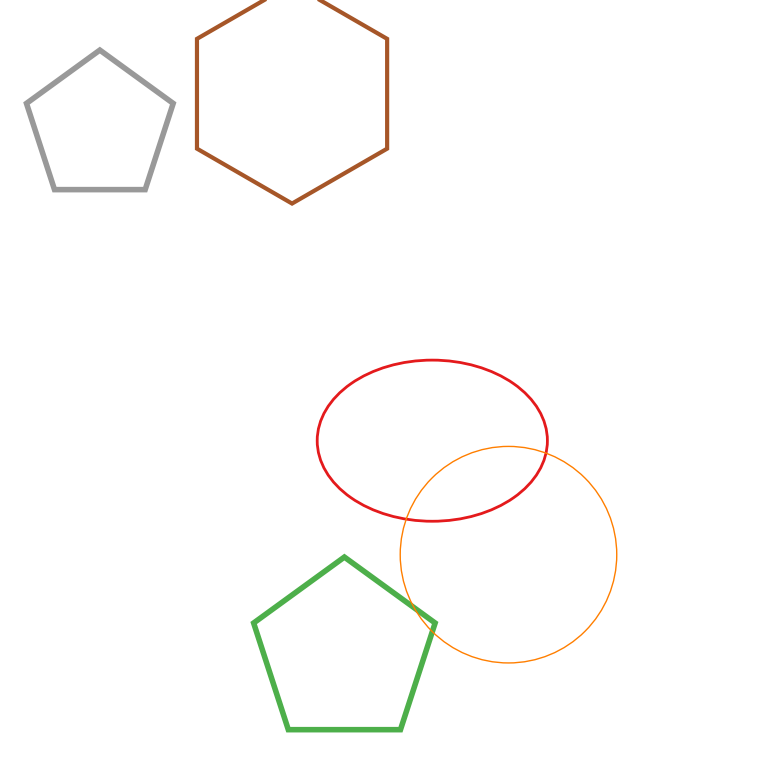[{"shape": "oval", "thickness": 1, "radius": 0.75, "center": [0.561, 0.428]}, {"shape": "pentagon", "thickness": 2, "radius": 0.62, "center": [0.447, 0.153]}, {"shape": "circle", "thickness": 0.5, "radius": 0.7, "center": [0.66, 0.28]}, {"shape": "hexagon", "thickness": 1.5, "radius": 0.71, "center": [0.379, 0.878]}, {"shape": "pentagon", "thickness": 2, "radius": 0.5, "center": [0.13, 0.835]}]